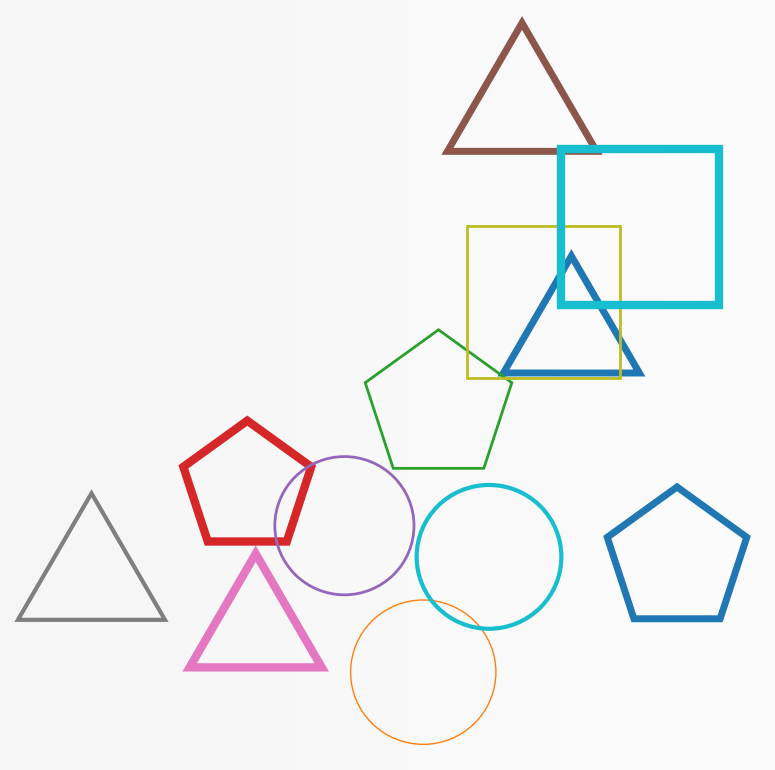[{"shape": "triangle", "thickness": 2.5, "radius": 0.51, "center": [0.737, 0.566]}, {"shape": "pentagon", "thickness": 2.5, "radius": 0.47, "center": [0.874, 0.273]}, {"shape": "circle", "thickness": 0.5, "radius": 0.47, "center": [0.546, 0.127]}, {"shape": "pentagon", "thickness": 1, "radius": 0.5, "center": [0.566, 0.472]}, {"shape": "pentagon", "thickness": 3, "radius": 0.43, "center": [0.319, 0.367]}, {"shape": "circle", "thickness": 1, "radius": 0.45, "center": [0.444, 0.317]}, {"shape": "triangle", "thickness": 2.5, "radius": 0.56, "center": [0.674, 0.859]}, {"shape": "triangle", "thickness": 3, "radius": 0.49, "center": [0.33, 0.182]}, {"shape": "triangle", "thickness": 1.5, "radius": 0.55, "center": [0.118, 0.25]}, {"shape": "square", "thickness": 1, "radius": 0.49, "center": [0.701, 0.608]}, {"shape": "square", "thickness": 3, "radius": 0.51, "center": [0.826, 0.705]}, {"shape": "circle", "thickness": 1.5, "radius": 0.47, "center": [0.631, 0.277]}]